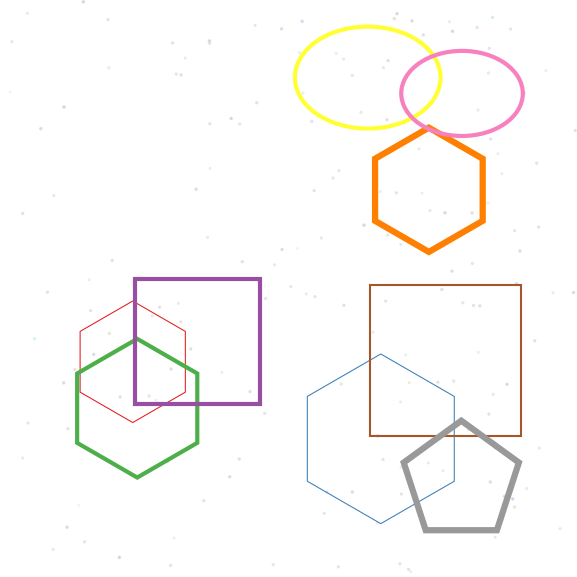[{"shape": "hexagon", "thickness": 0.5, "radius": 0.53, "center": [0.23, 0.373]}, {"shape": "hexagon", "thickness": 0.5, "radius": 0.73, "center": [0.659, 0.239]}, {"shape": "hexagon", "thickness": 2, "radius": 0.6, "center": [0.238, 0.292]}, {"shape": "square", "thickness": 2, "radius": 0.54, "center": [0.342, 0.408]}, {"shape": "hexagon", "thickness": 3, "radius": 0.54, "center": [0.743, 0.67]}, {"shape": "oval", "thickness": 2, "radius": 0.63, "center": [0.637, 0.865]}, {"shape": "square", "thickness": 1, "radius": 0.65, "center": [0.771, 0.375]}, {"shape": "oval", "thickness": 2, "radius": 0.53, "center": [0.8, 0.837]}, {"shape": "pentagon", "thickness": 3, "radius": 0.52, "center": [0.799, 0.166]}]